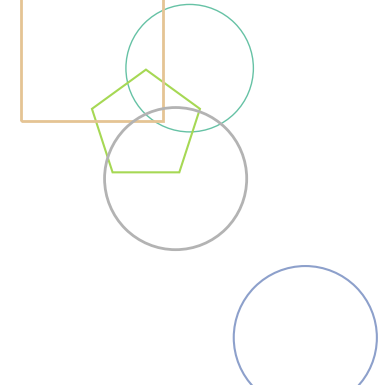[{"shape": "circle", "thickness": 1, "radius": 0.83, "center": [0.493, 0.823]}, {"shape": "circle", "thickness": 1.5, "radius": 0.93, "center": [0.793, 0.123]}, {"shape": "pentagon", "thickness": 1.5, "radius": 0.74, "center": [0.379, 0.672]}, {"shape": "square", "thickness": 2, "radius": 0.93, "center": [0.24, 0.871]}, {"shape": "circle", "thickness": 2, "radius": 0.92, "center": [0.456, 0.536]}]